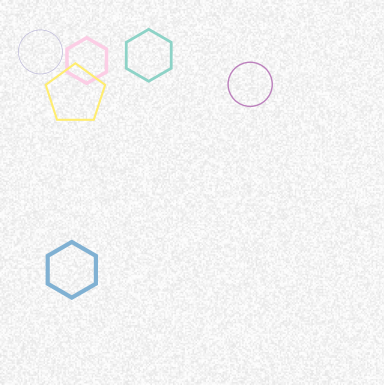[{"shape": "hexagon", "thickness": 2, "radius": 0.34, "center": [0.386, 0.856]}, {"shape": "circle", "thickness": 0.5, "radius": 0.29, "center": [0.105, 0.865]}, {"shape": "hexagon", "thickness": 3, "radius": 0.36, "center": [0.186, 0.299]}, {"shape": "hexagon", "thickness": 2.5, "radius": 0.3, "center": [0.225, 0.843]}, {"shape": "circle", "thickness": 1, "radius": 0.29, "center": [0.65, 0.781]}, {"shape": "pentagon", "thickness": 1.5, "radius": 0.41, "center": [0.196, 0.754]}]